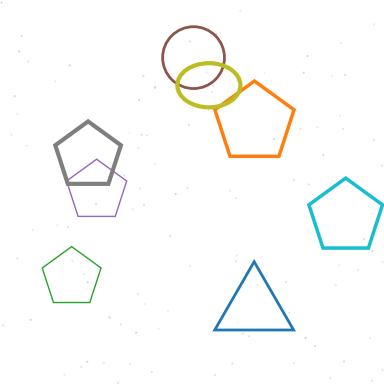[{"shape": "triangle", "thickness": 2, "radius": 0.59, "center": [0.66, 0.202]}, {"shape": "pentagon", "thickness": 2.5, "radius": 0.54, "center": [0.661, 0.681]}, {"shape": "pentagon", "thickness": 1, "radius": 0.4, "center": [0.186, 0.279]}, {"shape": "pentagon", "thickness": 1, "radius": 0.41, "center": [0.251, 0.504]}, {"shape": "circle", "thickness": 2, "radius": 0.4, "center": [0.503, 0.85]}, {"shape": "pentagon", "thickness": 3, "radius": 0.45, "center": [0.229, 0.595]}, {"shape": "oval", "thickness": 3, "radius": 0.41, "center": [0.543, 0.779]}, {"shape": "pentagon", "thickness": 2.5, "radius": 0.5, "center": [0.898, 0.437]}]